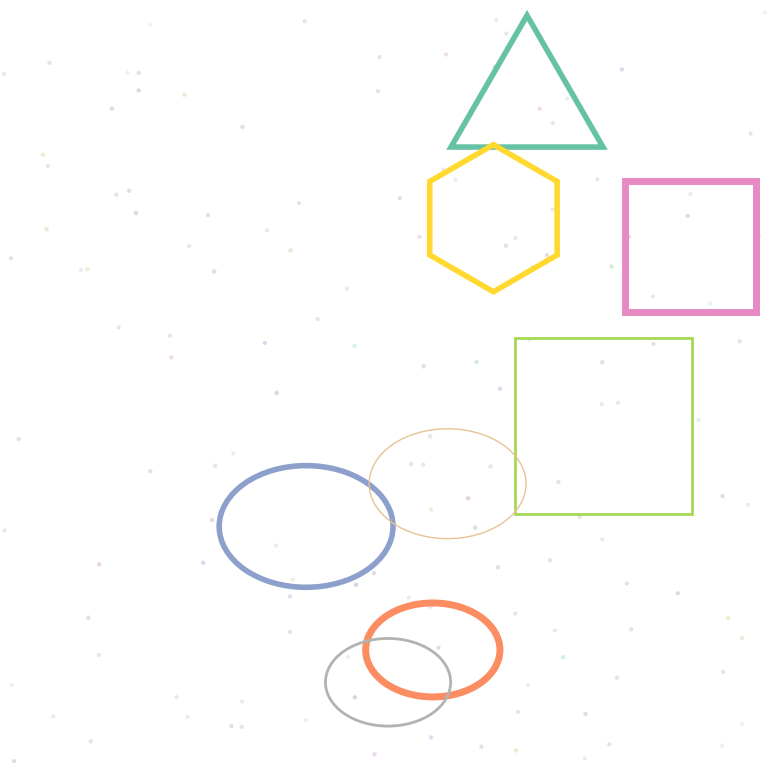[{"shape": "triangle", "thickness": 2, "radius": 0.57, "center": [0.684, 0.866]}, {"shape": "oval", "thickness": 2.5, "radius": 0.44, "center": [0.562, 0.156]}, {"shape": "oval", "thickness": 2, "radius": 0.56, "center": [0.398, 0.316]}, {"shape": "square", "thickness": 2.5, "radius": 0.42, "center": [0.896, 0.68]}, {"shape": "square", "thickness": 1, "radius": 0.57, "center": [0.784, 0.446]}, {"shape": "hexagon", "thickness": 2, "radius": 0.48, "center": [0.641, 0.717]}, {"shape": "oval", "thickness": 0.5, "radius": 0.51, "center": [0.581, 0.372]}, {"shape": "oval", "thickness": 1, "radius": 0.41, "center": [0.504, 0.114]}]